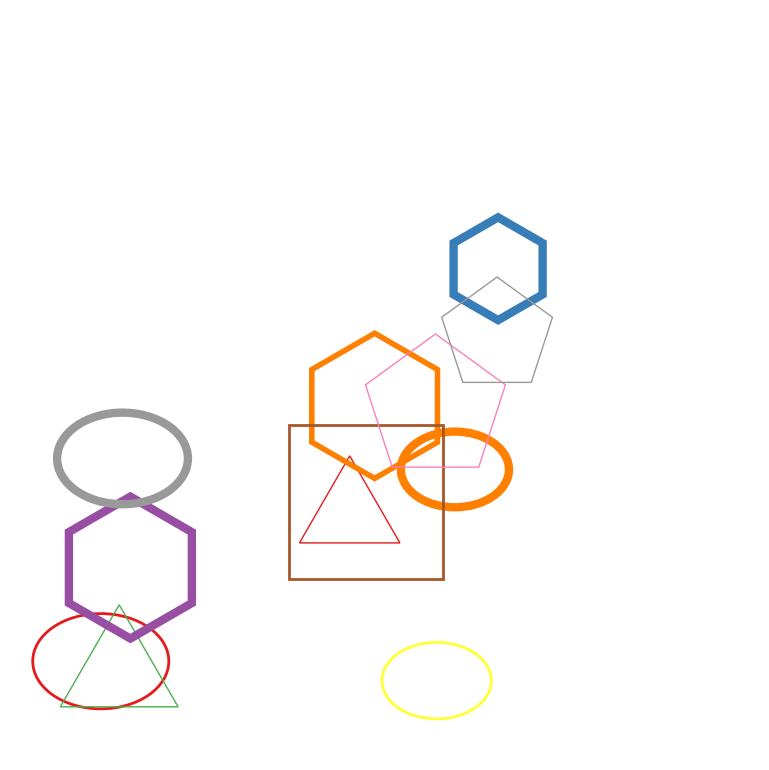[{"shape": "triangle", "thickness": 0.5, "radius": 0.38, "center": [0.454, 0.333]}, {"shape": "oval", "thickness": 1, "radius": 0.44, "center": [0.131, 0.141]}, {"shape": "hexagon", "thickness": 3, "radius": 0.33, "center": [0.647, 0.651]}, {"shape": "triangle", "thickness": 0.5, "radius": 0.44, "center": [0.155, 0.126]}, {"shape": "hexagon", "thickness": 3, "radius": 0.46, "center": [0.169, 0.263]}, {"shape": "oval", "thickness": 3, "radius": 0.35, "center": [0.591, 0.39]}, {"shape": "hexagon", "thickness": 2, "radius": 0.47, "center": [0.487, 0.473]}, {"shape": "oval", "thickness": 1, "radius": 0.36, "center": [0.567, 0.116]}, {"shape": "square", "thickness": 1, "radius": 0.5, "center": [0.476, 0.348]}, {"shape": "pentagon", "thickness": 0.5, "radius": 0.48, "center": [0.566, 0.471]}, {"shape": "pentagon", "thickness": 0.5, "radius": 0.38, "center": [0.646, 0.565]}, {"shape": "oval", "thickness": 3, "radius": 0.42, "center": [0.159, 0.405]}]